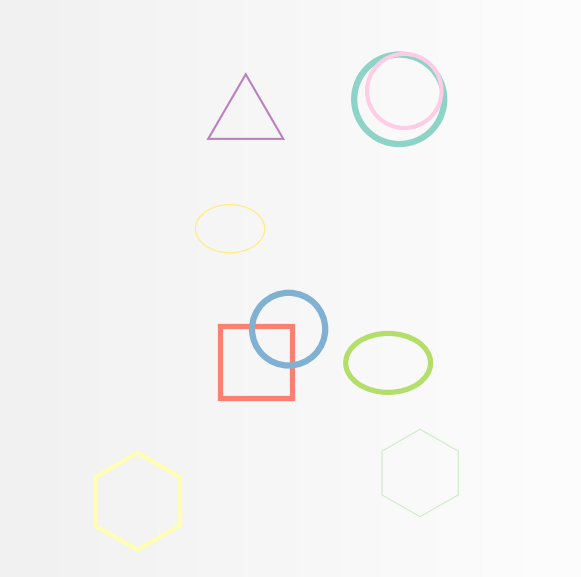[{"shape": "circle", "thickness": 3, "radius": 0.39, "center": [0.687, 0.827]}, {"shape": "hexagon", "thickness": 2, "radius": 0.42, "center": [0.237, 0.131]}, {"shape": "square", "thickness": 2.5, "radius": 0.31, "center": [0.44, 0.372]}, {"shape": "circle", "thickness": 3, "radius": 0.31, "center": [0.497, 0.429]}, {"shape": "oval", "thickness": 2.5, "radius": 0.36, "center": [0.668, 0.371]}, {"shape": "circle", "thickness": 2, "radius": 0.32, "center": [0.696, 0.842]}, {"shape": "triangle", "thickness": 1, "radius": 0.37, "center": [0.423, 0.796]}, {"shape": "hexagon", "thickness": 0.5, "radius": 0.38, "center": [0.723, 0.18]}, {"shape": "oval", "thickness": 0.5, "radius": 0.3, "center": [0.396, 0.603]}]